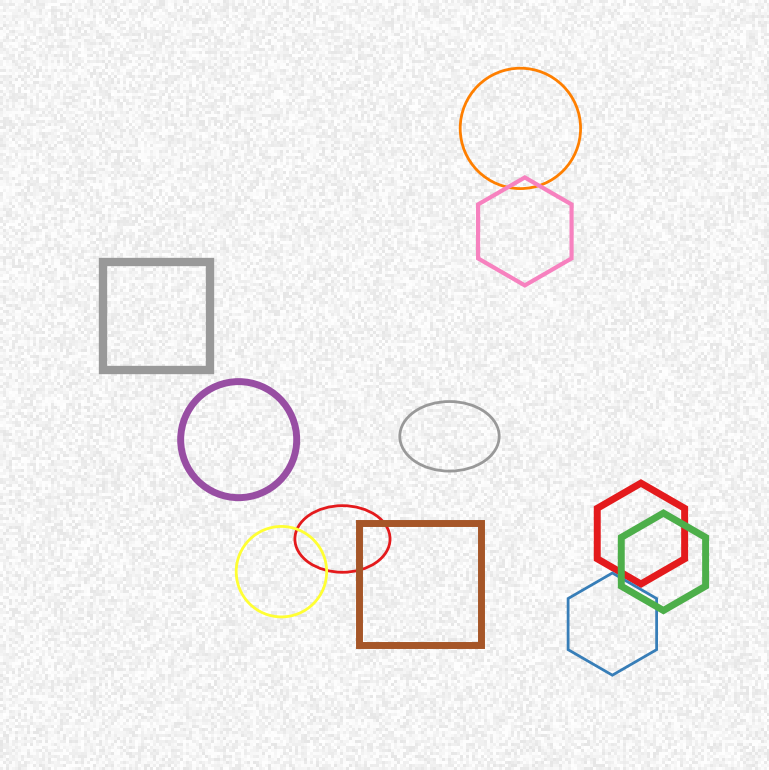[{"shape": "oval", "thickness": 1, "radius": 0.31, "center": [0.445, 0.3]}, {"shape": "hexagon", "thickness": 2.5, "radius": 0.33, "center": [0.832, 0.307]}, {"shape": "hexagon", "thickness": 1, "radius": 0.33, "center": [0.795, 0.189]}, {"shape": "hexagon", "thickness": 2.5, "radius": 0.32, "center": [0.862, 0.27]}, {"shape": "circle", "thickness": 2.5, "radius": 0.38, "center": [0.31, 0.429]}, {"shape": "circle", "thickness": 1, "radius": 0.39, "center": [0.676, 0.833]}, {"shape": "circle", "thickness": 1, "radius": 0.29, "center": [0.366, 0.258]}, {"shape": "square", "thickness": 2.5, "radius": 0.4, "center": [0.545, 0.241]}, {"shape": "hexagon", "thickness": 1.5, "radius": 0.35, "center": [0.682, 0.699]}, {"shape": "square", "thickness": 3, "radius": 0.35, "center": [0.203, 0.589]}, {"shape": "oval", "thickness": 1, "radius": 0.32, "center": [0.584, 0.433]}]